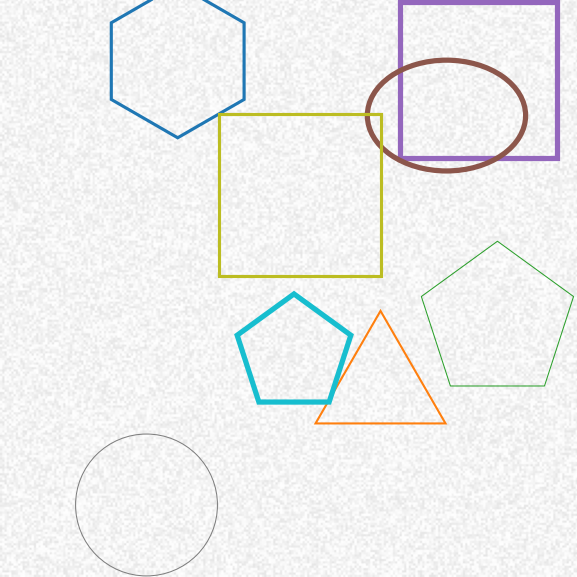[{"shape": "hexagon", "thickness": 1.5, "radius": 0.66, "center": [0.308, 0.893]}, {"shape": "triangle", "thickness": 1, "radius": 0.65, "center": [0.659, 0.331]}, {"shape": "pentagon", "thickness": 0.5, "radius": 0.69, "center": [0.861, 0.443]}, {"shape": "square", "thickness": 2.5, "radius": 0.68, "center": [0.829, 0.861]}, {"shape": "oval", "thickness": 2.5, "radius": 0.69, "center": [0.773, 0.799]}, {"shape": "circle", "thickness": 0.5, "radius": 0.61, "center": [0.254, 0.125]}, {"shape": "square", "thickness": 1.5, "radius": 0.7, "center": [0.52, 0.662]}, {"shape": "pentagon", "thickness": 2.5, "radius": 0.52, "center": [0.509, 0.387]}]